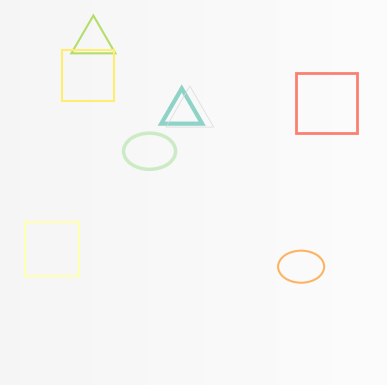[{"shape": "triangle", "thickness": 3, "radius": 0.3, "center": [0.469, 0.709]}, {"shape": "square", "thickness": 1.5, "radius": 0.35, "center": [0.135, 0.354]}, {"shape": "square", "thickness": 2, "radius": 0.39, "center": [0.843, 0.732]}, {"shape": "oval", "thickness": 1.5, "radius": 0.3, "center": [0.777, 0.307]}, {"shape": "triangle", "thickness": 1.5, "radius": 0.33, "center": [0.241, 0.894]}, {"shape": "triangle", "thickness": 0.5, "radius": 0.35, "center": [0.49, 0.705]}, {"shape": "oval", "thickness": 2.5, "radius": 0.34, "center": [0.386, 0.607]}, {"shape": "square", "thickness": 1.5, "radius": 0.33, "center": [0.227, 0.803]}]